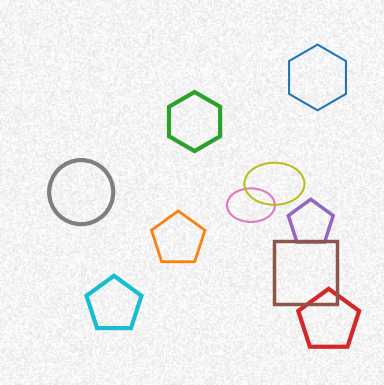[{"shape": "hexagon", "thickness": 1.5, "radius": 0.43, "center": [0.825, 0.799]}, {"shape": "pentagon", "thickness": 2, "radius": 0.36, "center": [0.463, 0.379]}, {"shape": "hexagon", "thickness": 3, "radius": 0.38, "center": [0.505, 0.684]}, {"shape": "pentagon", "thickness": 3, "radius": 0.42, "center": [0.854, 0.167]}, {"shape": "pentagon", "thickness": 2.5, "radius": 0.31, "center": [0.807, 0.421]}, {"shape": "square", "thickness": 2.5, "radius": 0.41, "center": [0.792, 0.292]}, {"shape": "oval", "thickness": 1.5, "radius": 0.31, "center": [0.652, 0.467]}, {"shape": "circle", "thickness": 3, "radius": 0.42, "center": [0.211, 0.501]}, {"shape": "oval", "thickness": 1.5, "radius": 0.39, "center": [0.713, 0.523]}, {"shape": "pentagon", "thickness": 3, "radius": 0.38, "center": [0.296, 0.209]}]